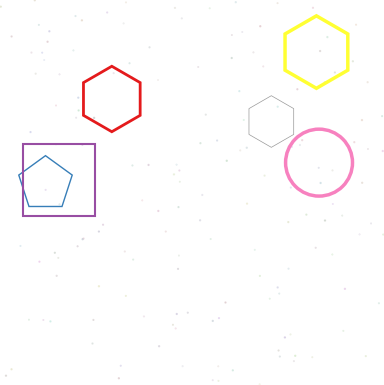[{"shape": "hexagon", "thickness": 2, "radius": 0.43, "center": [0.29, 0.743]}, {"shape": "pentagon", "thickness": 1, "radius": 0.36, "center": [0.118, 0.523]}, {"shape": "square", "thickness": 1.5, "radius": 0.47, "center": [0.153, 0.533]}, {"shape": "hexagon", "thickness": 2.5, "radius": 0.47, "center": [0.822, 0.865]}, {"shape": "circle", "thickness": 2.5, "radius": 0.43, "center": [0.829, 0.578]}, {"shape": "hexagon", "thickness": 0.5, "radius": 0.34, "center": [0.705, 0.684]}]